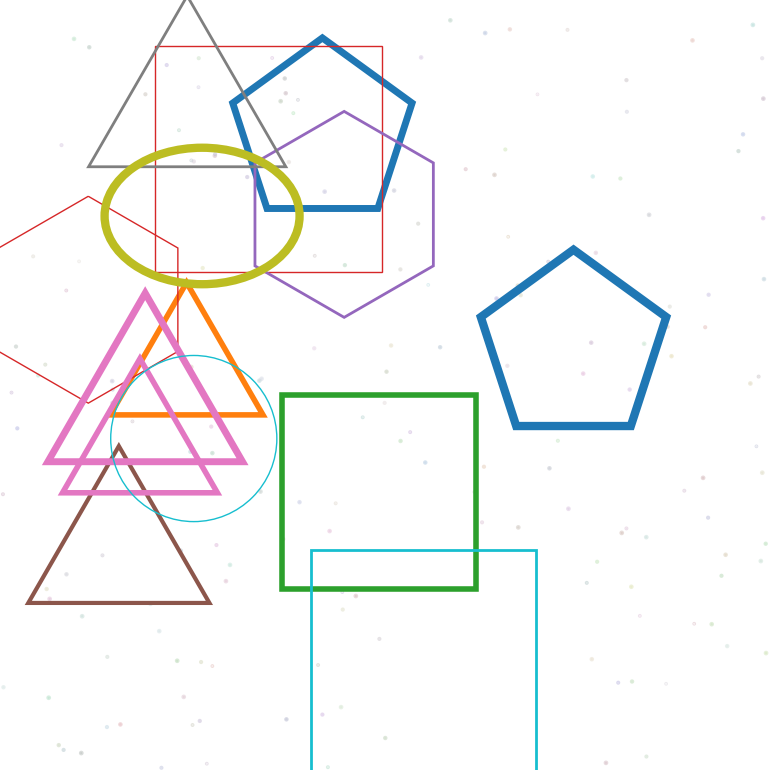[{"shape": "pentagon", "thickness": 3, "radius": 0.63, "center": [0.745, 0.549]}, {"shape": "pentagon", "thickness": 2.5, "radius": 0.61, "center": [0.419, 0.828]}, {"shape": "triangle", "thickness": 2, "radius": 0.57, "center": [0.242, 0.518]}, {"shape": "square", "thickness": 2, "radius": 0.63, "center": [0.493, 0.361]}, {"shape": "square", "thickness": 0.5, "radius": 0.74, "center": [0.349, 0.794]}, {"shape": "hexagon", "thickness": 0.5, "radius": 0.67, "center": [0.115, 0.611]}, {"shape": "hexagon", "thickness": 1, "radius": 0.67, "center": [0.447, 0.722]}, {"shape": "triangle", "thickness": 1.5, "radius": 0.68, "center": [0.154, 0.285]}, {"shape": "triangle", "thickness": 2.5, "radius": 0.73, "center": [0.189, 0.473]}, {"shape": "triangle", "thickness": 2, "radius": 0.58, "center": [0.182, 0.418]}, {"shape": "triangle", "thickness": 1, "radius": 0.74, "center": [0.243, 0.857]}, {"shape": "oval", "thickness": 3, "radius": 0.63, "center": [0.262, 0.72]}, {"shape": "square", "thickness": 1, "radius": 0.73, "center": [0.55, 0.139]}, {"shape": "circle", "thickness": 0.5, "radius": 0.54, "center": [0.252, 0.43]}]